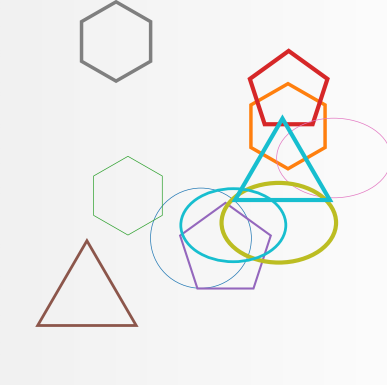[{"shape": "circle", "thickness": 0.5, "radius": 0.65, "center": [0.519, 0.381]}, {"shape": "hexagon", "thickness": 2.5, "radius": 0.55, "center": [0.743, 0.672]}, {"shape": "hexagon", "thickness": 0.5, "radius": 0.51, "center": [0.33, 0.492]}, {"shape": "pentagon", "thickness": 3, "radius": 0.53, "center": [0.745, 0.762]}, {"shape": "pentagon", "thickness": 1.5, "radius": 0.62, "center": [0.582, 0.35]}, {"shape": "triangle", "thickness": 2, "radius": 0.73, "center": [0.224, 0.228]}, {"shape": "oval", "thickness": 0.5, "radius": 0.74, "center": [0.862, 0.59]}, {"shape": "hexagon", "thickness": 2.5, "radius": 0.51, "center": [0.3, 0.892]}, {"shape": "oval", "thickness": 3, "radius": 0.74, "center": [0.72, 0.421]}, {"shape": "triangle", "thickness": 3, "radius": 0.71, "center": [0.729, 0.551]}, {"shape": "oval", "thickness": 2, "radius": 0.68, "center": [0.602, 0.415]}]